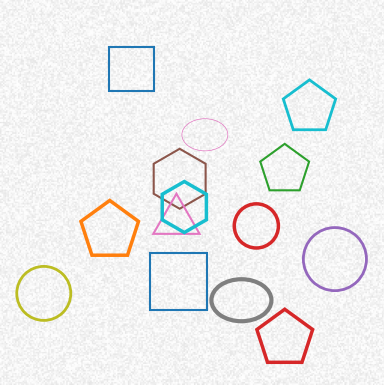[{"shape": "square", "thickness": 1.5, "radius": 0.37, "center": [0.464, 0.268]}, {"shape": "square", "thickness": 1.5, "radius": 0.29, "center": [0.341, 0.822]}, {"shape": "pentagon", "thickness": 2.5, "radius": 0.39, "center": [0.285, 0.401]}, {"shape": "pentagon", "thickness": 1.5, "radius": 0.33, "center": [0.739, 0.56]}, {"shape": "circle", "thickness": 2.5, "radius": 0.29, "center": [0.666, 0.413]}, {"shape": "pentagon", "thickness": 2.5, "radius": 0.38, "center": [0.74, 0.121]}, {"shape": "circle", "thickness": 2, "radius": 0.41, "center": [0.87, 0.327]}, {"shape": "hexagon", "thickness": 1.5, "radius": 0.39, "center": [0.467, 0.536]}, {"shape": "triangle", "thickness": 1.5, "radius": 0.35, "center": [0.458, 0.427]}, {"shape": "oval", "thickness": 0.5, "radius": 0.3, "center": [0.532, 0.65]}, {"shape": "oval", "thickness": 3, "radius": 0.39, "center": [0.627, 0.22]}, {"shape": "circle", "thickness": 2, "radius": 0.35, "center": [0.114, 0.238]}, {"shape": "hexagon", "thickness": 2.5, "radius": 0.33, "center": [0.479, 0.462]}, {"shape": "pentagon", "thickness": 2, "radius": 0.36, "center": [0.804, 0.721]}]